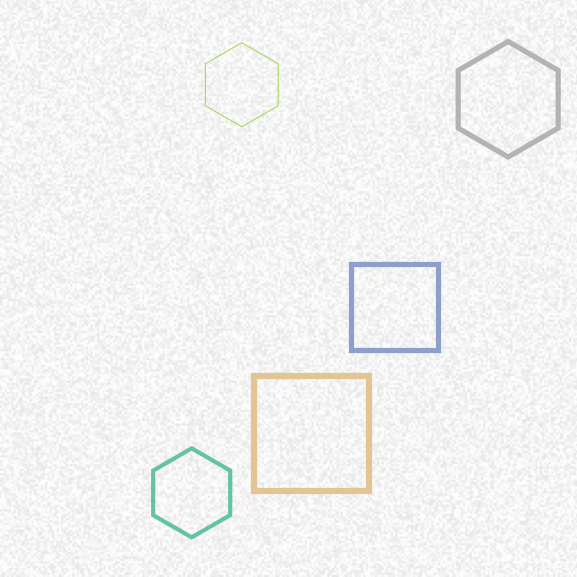[{"shape": "hexagon", "thickness": 2, "radius": 0.39, "center": [0.332, 0.146]}, {"shape": "square", "thickness": 2.5, "radius": 0.37, "center": [0.683, 0.467]}, {"shape": "hexagon", "thickness": 0.5, "radius": 0.36, "center": [0.419, 0.852]}, {"shape": "square", "thickness": 3, "radius": 0.5, "center": [0.539, 0.248]}, {"shape": "hexagon", "thickness": 2.5, "radius": 0.5, "center": [0.88, 0.827]}]